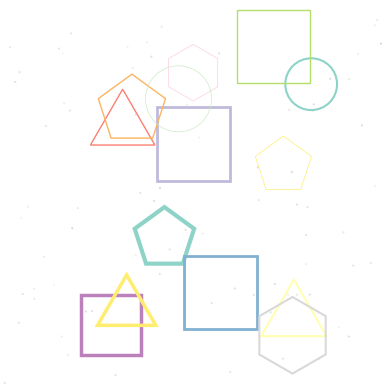[{"shape": "circle", "thickness": 1.5, "radius": 0.34, "center": [0.808, 0.781]}, {"shape": "pentagon", "thickness": 3, "radius": 0.41, "center": [0.427, 0.381]}, {"shape": "triangle", "thickness": 1.5, "radius": 0.49, "center": [0.763, 0.176]}, {"shape": "square", "thickness": 2, "radius": 0.48, "center": [0.502, 0.626]}, {"shape": "triangle", "thickness": 1, "radius": 0.48, "center": [0.319, 0.672]}, {"shape": "square", "thickness": 2, "radius": 0.48, "center": [0.573, 0.24]}, {"shape": "pentagon", "thickness": 1, "radius": 0.46, "center": [0.343, 0.716]}, {"shape": "square", "thickness": 1, "radius": 0.47, "center": [0.711, 0.88]}, {"shape": "hexagon", "thickness": 0.5, "radius": 0.37, "center": [0.502, 0.811]}, {"shape": "hexagon", "thickness": 1.5, "radius": 0.5, "center": [0.76, 0.129]}, {"shape": "square", "thickness": 2.5, "radius": 0.39, "center": [0.288, 0.156]}, {"shape": "circle", "thickness": 0.5, "radius": 0.43, "center": [0.464, 0.743]}, {"shape": "triangle", "thickness": 2.5, "radius": 0.44, "center": [0.329, 0.199]}, {"shape": "pentagon", "thickness": 0.5, "radius": 0.38, "center": [0.736, 0.57]}]